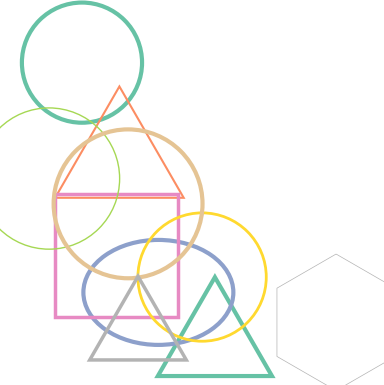[{"shape": "circle", "thickness": 3, "radius": 0.78, "center": [0.213, 0.837]}, {"shape": "triangle", "thickness": 3, "radius": 0.86, "center": [0.558, 0.109]}, {"shape": "triangle", "thickness": 1.5, "radius": 0.96, "center": [0.31, 0.583]}, {"shape": "oval", "thickness": 3, "radius": 0.97, "center": [0.411, 0.24]}, {"shape": "square", "thickness": 2.5, "radius": 0.8, "center": [0.303, 0.336]}, {"shape": "circle", "thickness": 1, "radius": 0.92, "center": [0.127, 0.536]}, {"shape": "circle", "thickness": 2, "radius": 0.83, "center": [0.525, 0.28]}, {"shape": "circle", "thickness": 3, "radius": 0.97, "center": [0.333, 0.471]}, {"shape": "triangle", "thickness": 2.5, "radius": 0.72, "center": [0.358, 0.137]}, {"shape": "hexagon", "thickness": 0.5, "radius": 0.89, "center": [0.873, 0.163]}]